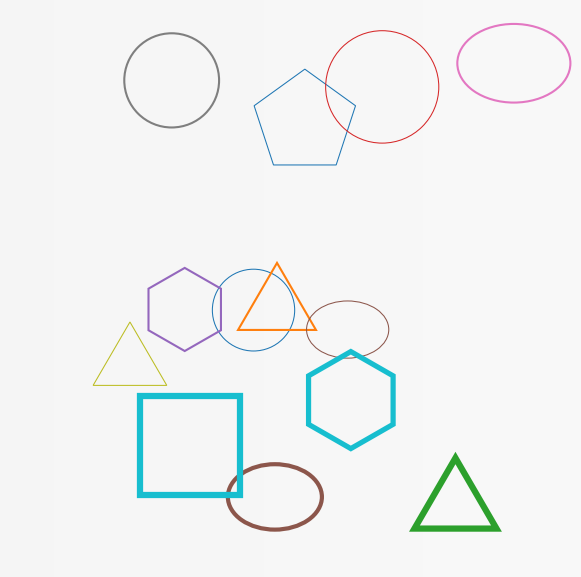[{"shape": "circle", "thickness": 0.5, "radius": 0.35, "center": [0.436, 0.462]}, {"shape": "pentagon", "thickness": 0.5, "radius": 0.46, "center": [0.524, 0.788]}, {"shape": "triangle", "thickness": 1, "radius": 0.39, "center": [0.477, 0.466]}, {"shape": "triangle", "thickness": 3, "radius": 0.41, "center": [0.784, 0.125]}, {"shape": "circle", "thickness": 0.5, "radius": 0.49, "center": [0.658, 0.849]}, {"shape": "hexagon", "thickness": 1, "radius": 0.36, "center": [0.318, 0.463]}, {"shape": "oval", "thickness": 2, "radius": 0.4, "center": [0.473, 0.139]}, {"shape": "oval", "thickness": 0.5, "radius": 0.35, "center": [0.598, 0.428]}, {"shape": "oval", "thickness": 1, "radius": 0.49, "center": [0.884, 0.89]}, {"shape": "circle", "thickness": 1, "radius": 0.41, "center": [0.295, 0.86]}, {"shape": "triangle", "thickness": 0.5, "radius": 0.37, "center": [0.224, 0.368]}, {"shape": "square", "thickness": 3, "radius": 0.43, "center": [0.327, 0.228]}, {"shape": "hexagon", "thickness": 2.5, "radius": 0.42, "center": [0.604, 0.306]}]